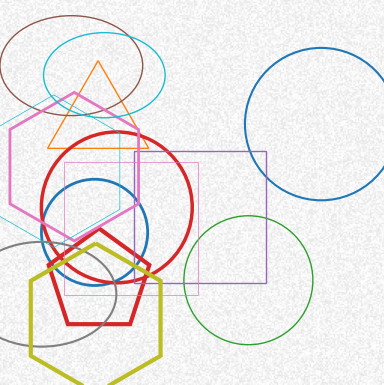[{"shape": "circle", "thickness": 2, "radius": 0.69, "center": [0.246, 0.396]}, {"shape": "circle", "thickness": 1.5, "radius": 0.99, "center": [0.834, 0.678]}, {"shape": "triangle", "thickness": 1, "radius": 0.76, "center": [0.255, 0.691]}, {"shape": "circle", "thickness": 1, "radius": 0.84, "center": [0.645, 0.272]}, {"shape": "pentagon", "thickness": 3, "radius": 0.69, "center": [0.257, 0.269]}, {"shape": "circle", "thickness": 2.5, "radius": 0.98, "center": [0.303, 0.461]}, {"shape": "square", "thickness": 1, "radius": 0.86, "center": [0.52, 0.436]}, {"shape": "oval", "thickness": 1, "radius": 0.93, "center": [0.185, 0.83]}, {"shape": "hexagon", "thickness": 2, "radius": 0.96, "center": [0.193, 0.567]}, {"shape": "square", "thickness": 0.5, "radius": 0.87, "center": [0.341, 0.406]}, {"shape": "oval", "thickness": 1.5, "radius": 0.97, "center": [0.108, 0.236]}, {"shape": "hexagon", "thickness": 3, "radius": 0.97, "center": [0.248, 0.173]}, {"shape": "hexagon", "thickness": 0.5, "radius": 0.99, "center": [0.14, 0.555]}, {"shape": "oval", "thickness": 1, "radius": 0.79, "center": [0.271, 0.805]}]